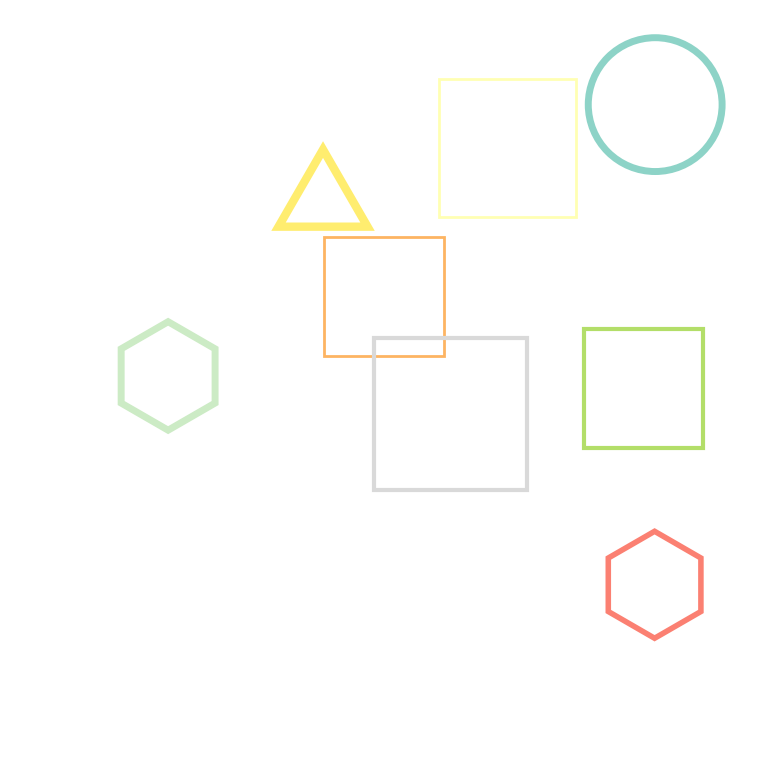[{"shape": "circle", "thickness": 2.5, "radius": 0.43, "center": [0.851, 0.864]}, {"shape": "square", "thickness": 1, "radius": 0.45, "center": [0.659, 0.808]}, {"shape": "hexagon", "thickness": 2, "radius": 0.35, "center": [0.85, 0.241]}, {"shape": "square", "thickness": 1, "radius": 0.39, "center": [0.499, 0.615]}, {"shape": "square", "thickness": 1.5, "radius": 0.39, "center": [0.836, 0.495]}, {"shape": "square", "thickness": 1.5, "radius": 0.5, "center": [0.585, 0.462]}, {"shape": "hexagon", "thickness": 2.5, "radius": 0.35, "center": [0.218, 0.512]}, {"shape": "triangle", "thickness": 3, "radius": 0.33, "center": [0.42, 0.739]}]